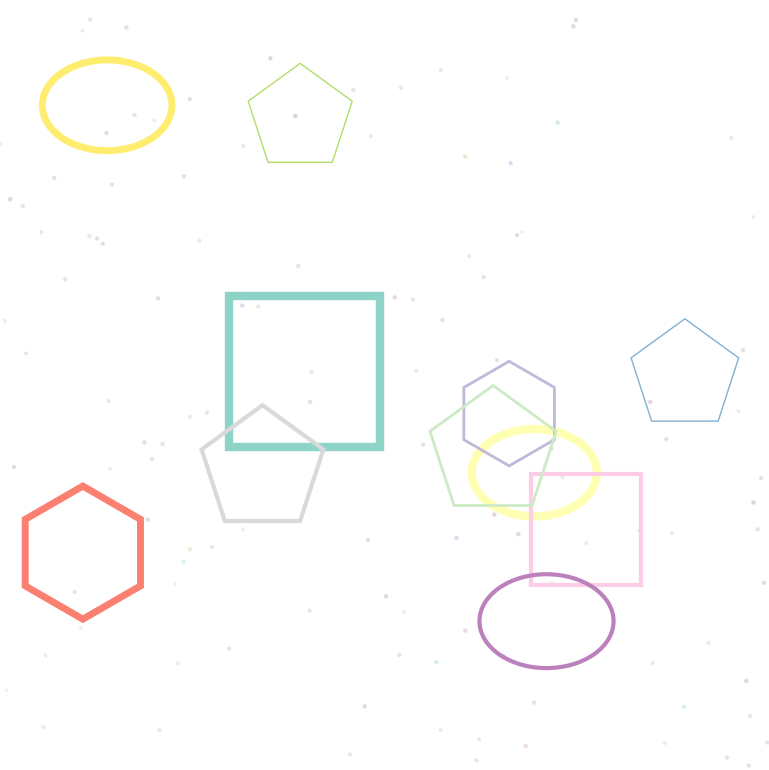[{"shape": "square", "thickness": 3, "radius": 0.49, "center": [0.395, 0.518]}, {"shape": "oval", "thickness": 3, "radius": 0.41, "center": [0.694, 0.386]}, {"shape": "hexagon", "thickness": 1, "radius": 0.34, "center": [0.661, 0.463]}, {"shape": "hexagon", "thickness": 2.5, "radius": 0.43, "center": [0.108, 0.282]}, {"shape": "pentagon", "thickness": 0.5, "radius": 0.37, "center": [0.889, 0.513]}, {"shape": "pentagon", "thickness": 0.5, "radius": 0.36, "center": [0.39, 0.847]}, {"shape": "square", "thickness": 1.5, "radius": 0.36, "center": [0.761, 0.312]}, {"shape": "pentagon", "thickness": 1.5, "radius": 0.42, "center": [0.341, 0.391]}, {"shape": "oval", "thickness": 1.5, "radius": 0.44, "center": [0.71, 0.193]}, {"shape": "pentagon", "thickness": 1, "radius": 0.43, "center": [0.64, 0.413]}, {"shape": "oval", "thickness": 2.5, "radius": 0.42, "center": [0.139, 0.863]}]